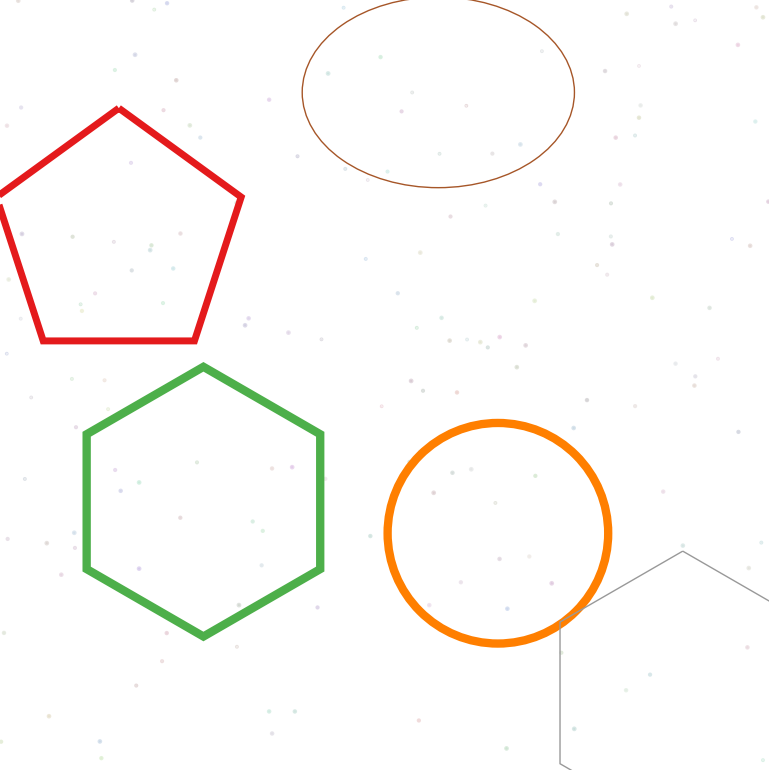[{"shape": "pentagon", "thickness": 2.5, "radius": 0.84, "center": [0.154, 0.692]}, {"shape": "hexagon", "thickness": 3, "radius": 0.88, "center": [0.264, 0.348]}, {"shape": "circle", "thickness": 3, "radius": 0.72, "center": [0.647, 0.307]}, {"shape": "oval", "thickness": 0.5, "radius": 0.88, "center": [0.569, 0.88]}, {"shape": "hexagon", "thickness": 0.5, "radius": 0.92, "center": [0.887, 0.1]}]